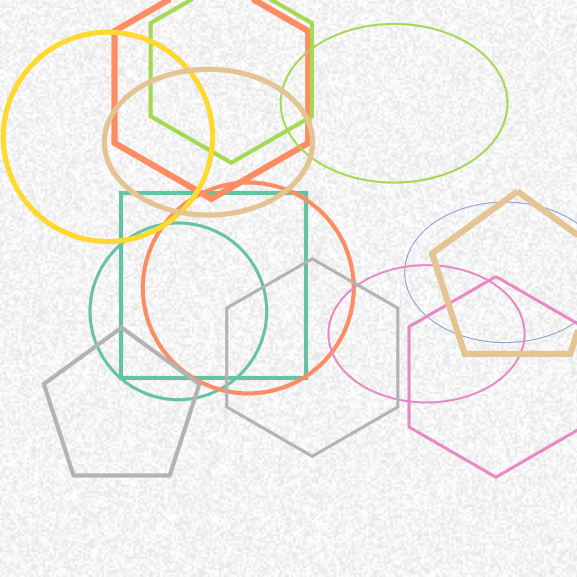[{"shape": "circle", "thickness": 1.5, "radius": 0.76, "center": [0.309, 0.46]}, {"shape": "square", "thickness": 2, "radius": 0.8, "center": [0.369, 0.505]}, {"shape": "hexagon", "thickness": 3, "radius": 0.97, "center": [0.366, 0.848]}, {"shape": "circle", "thickness": 2, "radius": 0.91, "center": [0.43, 0.5]}, {"shape": "oval", "thickness": 0.5, "radius": 0.87, "center": [0.875, 0.528]}, {"shape": "hexagon", "thickness": 1.5, "radius": 0.87, "center": [0.859, 0.347]}, {"shape": "oval", "thickness": 1, "radius": 0.85, "center": [0.739, 0.421]}, {"shape": "oval", "thickness": 1, "radius": 0.98, "center": [0.682, 0.82]}, {"shape": "hexagon", "thickness": 2, "radius": 0.81, "center": [0.4, 0.878]}, {"shape": "circle", "thickness": 2.5, "radius": 0.91, "center": [0.187, 0.762]}, {"shape": "pentagon", "thickness": 3, "radius": 0.78, "center": [0.896, 0.512]}, {"shape": "oval", "thickness": 2.5, "radius": 0.9, "center": [0.361, 0.753]}, {"shape": "pentagon", "thickness": 2, "radius": 0.71, "center": [0.211, 0.29]}, {"shape": "hexagon", "thickness": 1.5, "radius": 0.86, "center": [0.541, 0.38]}]